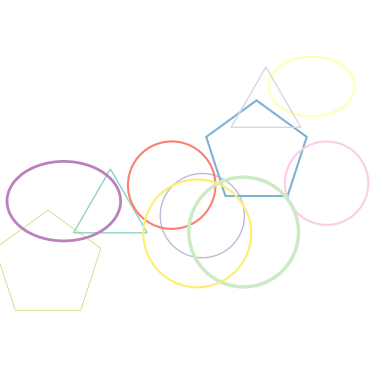[{"shape": "triangle", "thickness": 1, "radius": 0.55, "center": [0.287, 0.451]}, {"shape": "oval", "thickness": 1.5, "radius": 0.56, "center": [0.81, 0.775]}, {"shape": "circle", "thickness": 1, "radius": 0.55, "center": [0.526, 0.44]}, {"shape": "circle", "thickness": 1.5, "radius": 0.57, "center": [0.446, 0.519]}, {"shape": "pentagon", "thickness": 1.5, "radius": 0.69, "center": [0.666, 0.602]}, {"shape": "pentagon", "thickness": 0.5, "radius": 0.72, "center": [0.125, 0.31]}, {"shape": "circle", "thickness": 1.5, "radius": 0.54, "center": [0.848, 0.524]}, {"shape": "triangle", "thickness": 1, "radius": 0.52, "center": [0.691, 0.722]}, {"shape": "oval", "thickness": 2, "radius": 0.74, "center": [0.166, 0.478]}, {"shape": "circle", "thickness": 2.5, "radius": 0.71, "center": [0.633, 0.397]}, {"shape": "circle", "thickness": 1.5, "radius": 0.7, "center": [0.512, 0.394]}]